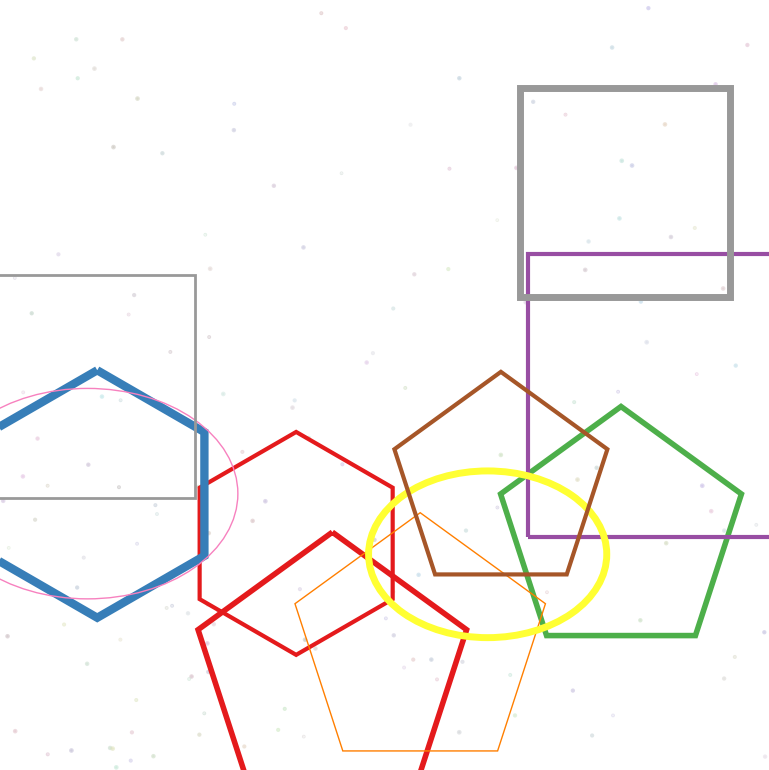[{"shape": "hexagon", "thickness": 1.5, "radius": 0.72, "center": [0.385, 0.294]}, {"shape": "pentagon", "thickness": 2, "radius": 0.92, "center": [0.432, 0.126]}, {"shape": "hexagon", "thickness": 3, "radius": 0.8, "center": [0.126, 0.358]}, {"shape": "pentagon", "thickness": 2, "radius": 0.82, "center": [0.807, 0.308]}, {"shape": "square", "thickness": 1.5, "radius": 0.92, "center": [0.87, 0.486]}, {"shape": "pentagon", "thickness": 0.5, "radius": 0.86, "center": [0.546, 0.163]}, {"shape": "oval", "thickness": 2.5, "radius": 0.77, "center": [0.633, 0.28]}, {"shape": "pentagon", "thickness": 1.5, "radius": 0.73, "center": [0.651, 0.372]}, {"shape": "oval", "thickness": 0.5, "radius": 0.98, "center": [0.114, 0.359]}, {"shape": "square", "thickness": 2.5, "radius": 0.68, "center": [0.812, 0.75]}, {"shape": "square", "thickness": 1, "radius": 0.73, "center": [0.109, 0.498]}]